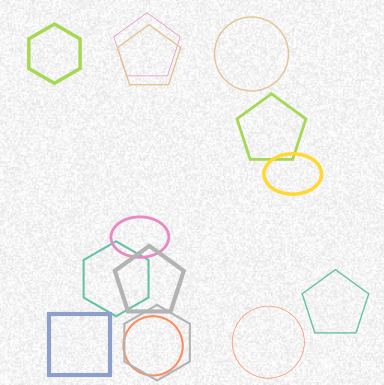[{"shape": "hexagon", "thickness": 1.5, "radius": 0.49, "center": [0.301, 0.276]}, {"shape": "pentagon", "thickness": 1, "radius": 0.45, "center": [0.871, 0.209]}, {"shape": "circle", "thickness": 0.5, "radius": 0.47, "center": [0.697, 0.111]}, {"shape": "circle", "thickness": 1.5, "radius": 0.39, "center": [0.398, 0.102]}, {"shape": "square", "thickness": 3, "radius": 0.4, "center": [0.207, 0.105]}, {"shape": "oval", "thickness": 2, "radius": 0.38, "center": [0.363, 0.384]}, {"shape": "pentagon", "thickness": 0.5, "radius": 0.45, "center": [0.382, 0.876]}, {"shape": "pentagon", "thickness": 2, "radius": 0.47, "center": [0.705, 0.662]}, {"shape": "hexagon", "thickness": 2.5, "radius": 0.38, "center": [0.141, 0.861]}, {"shape": "oval", "thickness": 2.5, "radius": 0.37, "center": [0.76, 0.548]}, {"shape": "pentagon", "thickness": 1, "radius": 0.43, "center": [0.387, 0.85]}, {"shape": "circle", "thickness": 1, "radius": 0.48, "center": [0.653, 0.86]}, {"shape": "pentagon", "thickness": 3, "radius": 0.47, "center": [0.388, 0.267]}, {"shape": "hexagon", "thickness": 1.5, "radius": 0.49, "center": [0.408, 0.11]}]